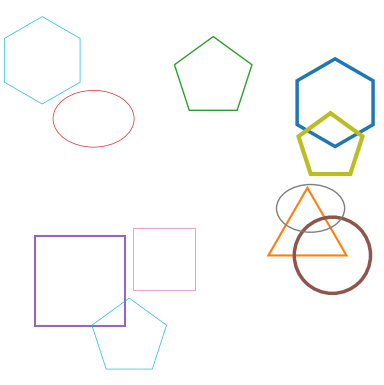[{"shape": "hexagon", "thickness": 2.5, "radius": 0.57, "center": [0.87, 0.733]}, {"shape": "triangle", "thickness": 1.5, "radius": 0.59, "center": [0.798, 0.395]}, {"shape": "pentagon", "thickness": 1, "radius": 0.53, "center": [0.554, 0.799]}, {"shape": "oval", "thickness": 0.5, "radius": 0.53, "center": [0.243, 0.692]}, {"shape": "square", "thickness": 1.5, "radius": 0.58, "center": [0.208, 0.27]}, {"shape": "circle", "thickness": 2.5, "radius": 0.5, "center": [0.863, 0.337]}, {"shape": "square", "thickness": 0.5, "radius": 0.41, "center": [0.426, 0.327]}, {"shape": "oval", "thickness": 1, "radius": 0.44, "center": [0.807, 0.459]}, {"shape": "pentagon", "thickness": 3, "radius": 0.44, "center": [0.858, 0.619]}, {"shape": "hexagon", "thickness": 0.5, "radius": 0.57, "center": [0.11, 0.843]}, {"shape": "pentagon", "thickness": 0.5, "radius": 0.51, "center": [0.336, 0.124]}]